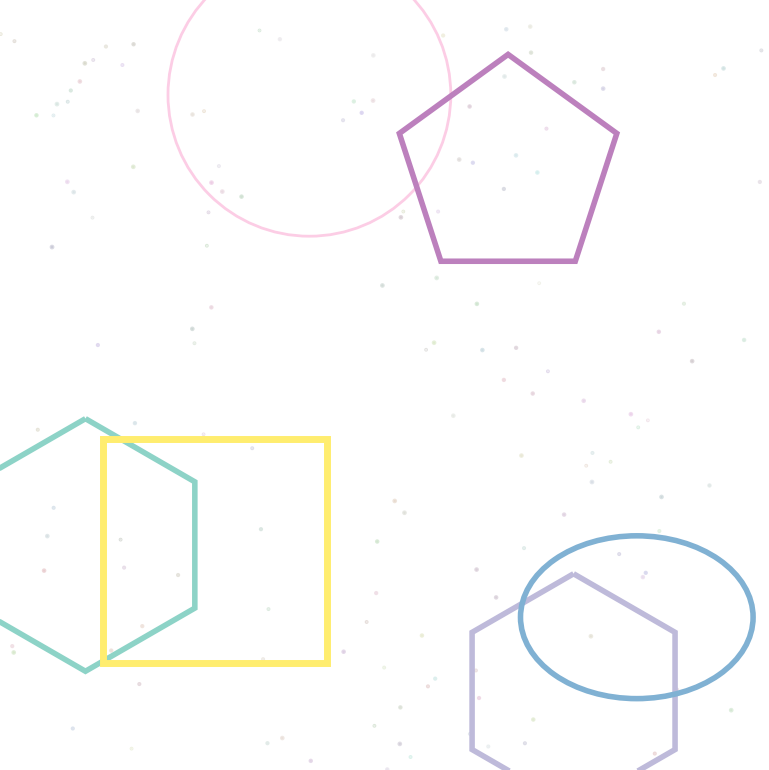[{"shape": "hexagon", "thickness": 2, "radius": 0.82, "center": [0.111, 0.292]}, {"shape": "hexagon", "thickness": 2, "radius": 0.76, "center": [0.745, 0.103]}, {"shape": "oval", "thickness": 2, "radius": 0.76, "center": [0.827, 0.198]}, {"shape": "circle", "thickness": 1, "radius": 0.92, "center": [0.402, 0.877]}, {"shape": "pentagon", "thickness": 2, "radius": 0.74, "center": [0.66, 0.781]}, {"shape": "square", "thickness": 2.5, "radius": 0.73, "center": [0.279, 0.284]}]